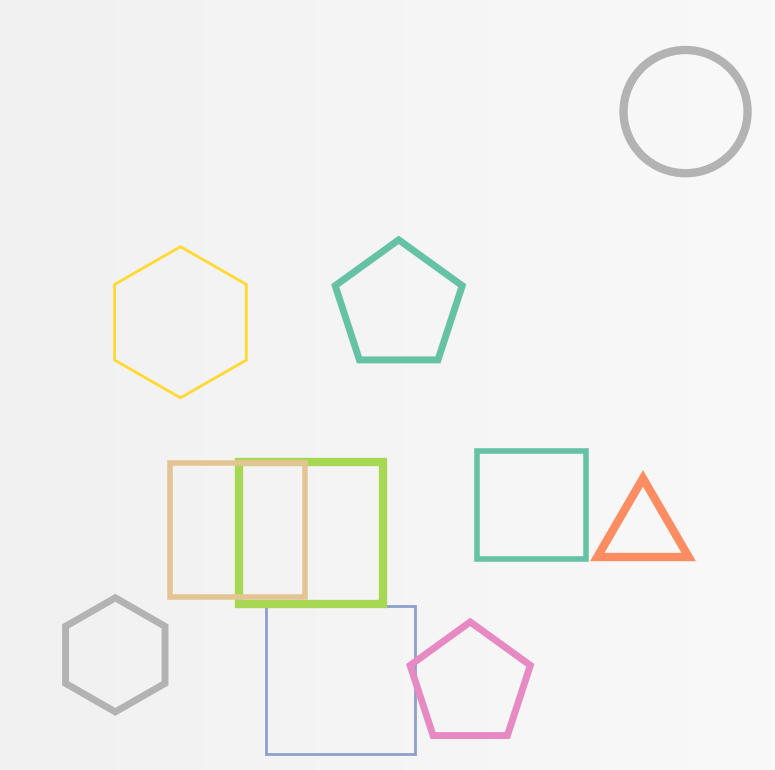[{"shape": "pentagon", "thickness": 2.5, "radius": 0.43, "center": [0.514, 0.602]}, {"shape": "square", "thickness": 2, "radius": 0.35, "center": [0.686, 0.344]}, {"shape": "triangle", "thickness": 3, "radius": 0.34, "center": [0.83, 0.311]}, {"shape": "square", "thickness": 1, "radius": 0.48, "center": [0.439, 0.117]}, {"shape": "pentagon", "thickness": 2.5, "radius": 0.41, "center": [0.607, 0.111]}, {"shape": "square", "thickness": 3, "radius": 0.46, "center": [0.401, 0.308]}, {"shape": "hexagon", "thickness": 1, "radius": 0.49, "center": [0.233, 0.582]}, {"shape": "square", "thickness": 2, "radius": 0.44, "center": [0.306, 0.312]}, {"shape": "circle", "thickness": 3, "radius": 0.4, "center": [0.885, 0.855]}, {"shape": "hexagon", "thickness": 2.5, "radius": 0.37, "center": [0.149, 0.15]}]